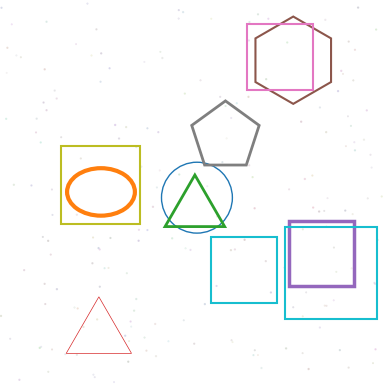[{"shape": "circle", "thickness": 1, "radius": 0.46, "center": [0.512, 0.487]}, {"shape": "oval", "thickness": 3, "radius": 0.44, "center": [0.262, 0.501]}, {"shape": "triangle", "thickness": 2, "radius": 0.45, "center": [0.506, 0.456]}, {"shape": "triangle", "thickness": 0.5, "radius": 0.49, "center": [0.257, 0.131]}, {"shape": "square", "thickness": 2.5, "radius": 0.42, "center": [0.835, 0.342]}, {"shape": "hexagon", "thickness": 1.5, "radius": 0.57, "center": [0.762, 0.844]}, {"shape": "square", "thickness": 1.5, "radius": 0.43, "center": [0.727, 0.851]}, {"shape": "pentagon", "thickness": 2, "radius": 0.46, "center": [0.586, 0.646]}, {"shape": "square", "thickness": 1.5, "radius": 0.51, "center": [0.261, 0.52]}, {"shape": "square", "thickness": 1.5, "radius": 0.43, "center": [0.634, 0.298]}, {"shape": "square", "thickness": 1.5, "radius": 0.6, "center": [0.86, 0.292]}]